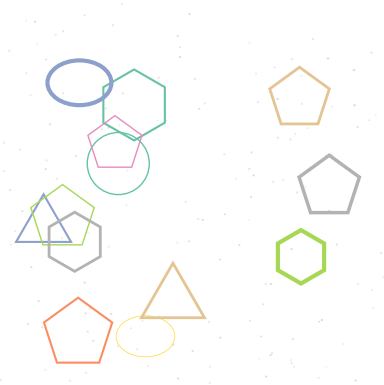[{"shape": "hexagon", "thickness": 1.5, "radius": 0.46, "center": [0.348, 0.727]}, {"shape": "circle", "thickness": 1, "radius": 0.4, "center": [0.307, 0.575]}, {"shape": "pentagon", "thickness": 1.5, "radius": 0.47, "center": [0.203, 0.134]}, {"shape": "triangle", "thickness": 1.5, "radius": 0.41, "center": [0.113, 0.413]}, {"shape": "oval", "thickness": 3, "radius": 0.42, "center": [0.206, 0.785]}, {"shape": "pentagon", "thickness": 1, "radius": 0.37, "center": [0.299, 0.626]}, {"shape": "pentagon", "thickness": 1, "radius": 0.43, "center": [0.162, 0.434]}, {"shape": "hexagon", "thickness": 3, "radius": 0.35, "center": [0.782, 0.333]}, {"shape": "oval", "thickness": 0.5, "radius": 0.38, "center": [0.378, 0.126]}, {"shape": "triangle", "thickness": 2, "radius": 0.47, "center": [0.449, 0.222]}, {"shape": "pentagon", "thickness": 2, "radius": 0.41, "center": [0.778, 0.744]}, {"shape": "hexagon", "thickness": 2, "radius": 0.38, "center": [0.194, 0.372]}, {"shape": "pentagon", "thickness": 2.5, "radius": 0.41, "center": [0.855, 0.514]}]